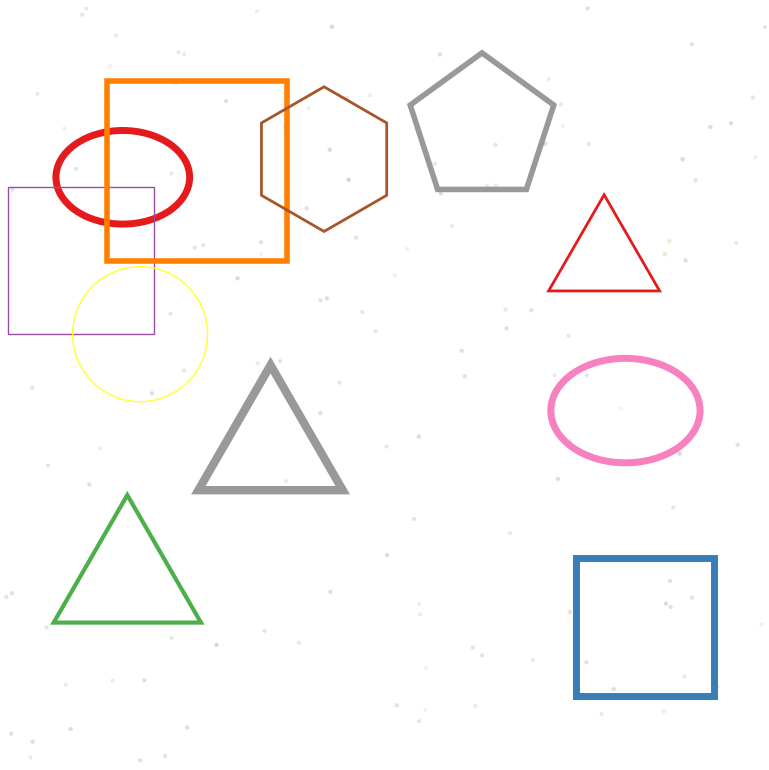[{"shape": "oval", "thickness": 2.5, "radius": 0.43, "center": [0.159, 0.77]}, {"shape": "triangle", "thickness": 1, "radius": 0.42, "center": [0.785, 0.664]}, {"shape": "square", "thickness": 2.5, "radius": 0.45, "center": [0.837, 0.186]}, {"shape": "triangle", "thickness": 1.5, "radius": 0.55, "center": [0.165, 0.247]}, {"shape": "square", "thickness": 0.5, "radius": 0.48, "center": [0.105, 0.662]}, {"shape": "square", "thickness": 2, "radius": 0.58, "center": [0.256, 0.778]}, {"shape": "circle", "thickness": 0.5, "radius": 0.44, "center": [0.182, 0.566]}, {"shape": "hexagon", "thickness": 1, "radius": 0.47, "center": [0.421, 0.793]}, {"shape": "oval", "thickness": 2.5, "radius": 0.48, "center": [0.812, 0.467]}, {"shape": "triangle", "thickness": 3, "radius": 0.54, "center": [0.351, 0.418]}, {"shape": "pentagon", "thickness": 2, "radius": 0.49, "center": [0.626, 0.833]}]